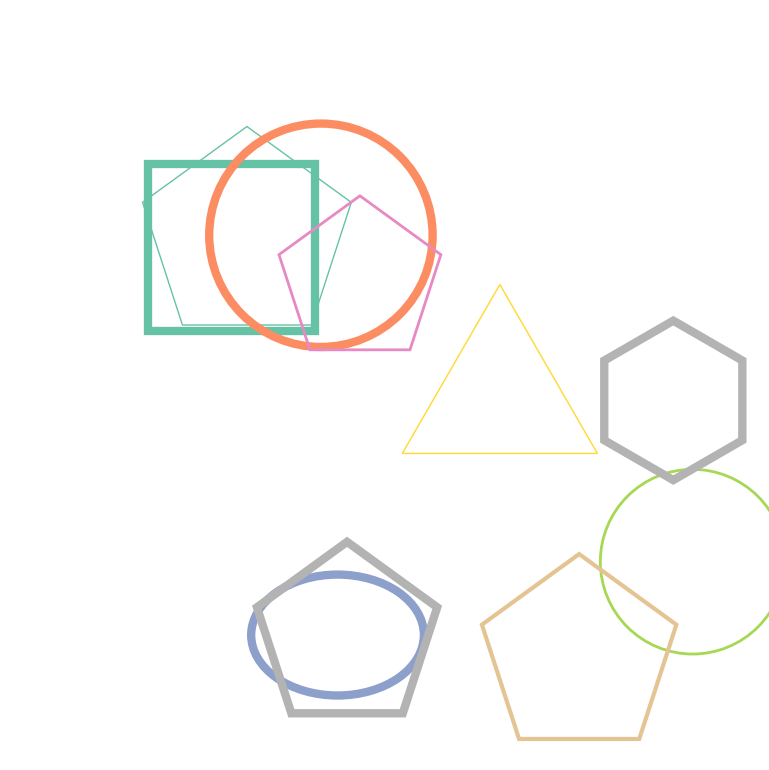[{"shape": "square", "thickness": 3, "radius": 0.54, "center": [0.301, 0.678]}, {"shape": "pentagon", "thickness": 0.5, "radius": 0.71, "center": [0.321, 0.693]}, {"shape": "circle", "thickness": 3, "radius": 0.73, "center": [0.417, 0.694]}, {"shape": "oval", "thickness": 3, "radius": 0.56, "center": [0.438, 0.175]}, {"shape": "pentagon", "thickness": 1, "radius": 0.55, "center": [0.467, 0.635]}, {"shape": "circle", "thickness": 1, "radius": 0.6, "center": [0.9, 0.271]}, {"shape": "triangle", "thickness": 0.5, "radius": 0.73, "center": [0.649, 0.484]}, {"shape": "pentagon", "thickness": 1.5, "radius": 0.66, "center": [0.752, 0.148]}, {"shape": "pentagon", "thickness": 3, "radius": 0.62, "center": [0.451, 0.173]}, {"shape": "hexagon", "thickness": 3, "radius": 0.52, "center": [0.874, 0.48]}]